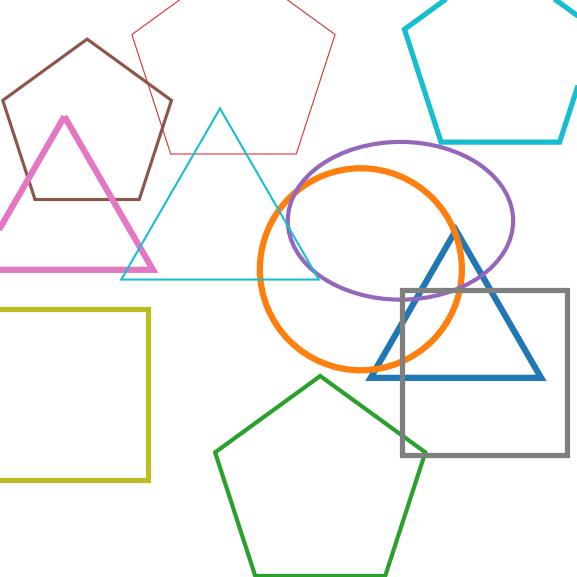[{"shape": "triangle", "thickness": 3, "radius": 0.85, "center": [0.789, 0.43]}, {"shape": "circle", "thickness": 3, "radius": 0.87, "center": [0.625, 0.533]}, {"shape": "pentagon", "thickness": 2, "radius": 0.96, "center": [0.555, 0.157]}, {"shape": "pentagon", "thickness": 0.5, "radius": 0.93, "center": [0.404, 0.882]}, {"shape": "oval", "thickness": 2, "radius": 0.98, "center": [0.693, 0.617]}, {"shape": "pentagon", "thickness": 1.5, "radius": 0.77, "center": [0.151, 0.778]}, {"shape": "triangle", "thickness": 3, "radius": 0.89, "center": [0.112, 0.62]}, {"shape": "square", "thickness": 2.5, "radius": 0.72, "center": [0.839, 0.354]}, {"shape": "square", "thickness": 2.5, "radius": 0.74, "center": [0.108, 0.316]}, {"shape": "triangle", "thickness": 1, "radius": 0.99, "center": [0.381, 0.614]}, {"shape": "pentagon", "thickness": 2.5, "radius": 0.87, "center": [0.866, 0.894]}]